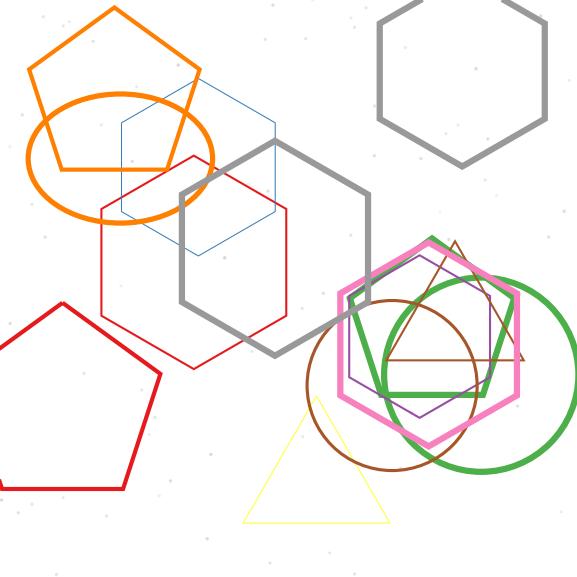[{"shape": "hexagon", "thickness": 1, "radius": 0.92, "center": [0.336, 0.545]}, {"shape": "pentagon", "thickness": 2, "radius": 0.89, "center": [0.108, 0.297]}, {"shape": "hexagon", "thickness": 0.5, "radius": 0.77, "center": [0.343, 0.71]}, {"shape": "circle", "thickness": 3, "radius": 0.84, "center": [0.833, 0.35]}, {"shape": "pentagon", "thickness": 3, "radius": 0.75, "center": [0.748, 0.436]}, {"shape": "hexagon", "thickness": 1, "radius": 0.7, "center": [0.727, 0.416]}, {"shape": "pentagon", "thickness": 2, "radius": 0.78, "center": [0.198, 0.831]}, {"shape": "oval", "thickness": 2.5, "radius": 0.8, "center": [0.208, 0.725]}, {"shape": "triangle", "thickness": 0.5, "radius": 0.73, "center": [0.548, 0.167]}, {"shape": "circle", "thickness": 1.5, "radius": 0.74, "center": [0.679, 0.332]}, {"shape": "triangle", "thickness": 1, "radius": 0.69, "center": [0.788, 0.444]}, {"shape": "hexagon", "thickness": 3, "radius": 0.88, "center": [0.742, 0.403]}, {"shape": "hexagon", "thickness": 3, "radius": 0.83, "center": [0.8, 0.876]}, {"shape": "hexagon", "thickness": 3, "radius": 0.93, "center": [0.476, 0.569]}]